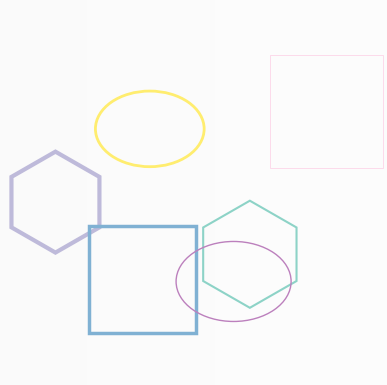[{"shape": "hexagon", "thickness": 1.5, "radius": 0.7, "center": [0.645, 0.34]}, {"shape": "hexagon", "thickness": 3, "radius": 0.66, "center": [0.143, 0.475]}, {"shape": "square", "thickness": 2.5, "radius": 0.69, "center": [0.368, 0.274]}, {"shape": "square", "thickness": 0.5, "radius": 0.73, "center": [0.844, 0.71]}, {"shape": "oval", "thickness": 1, "radius": 0.74, "center": [0.603, 0.269]}, {"shape": "oval", "thickness": 2, "radius": 0.7, "center": [0.387, 0.665]}]